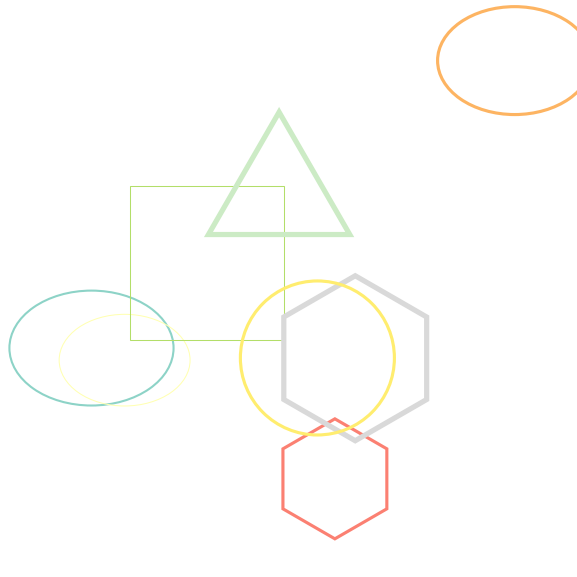[{"shape": "oval", "thickness": 1, "radius": 0.71, "center": [0.158, 0.396]}, {"shape": "oval", "thickness": 0.5, "radius": 0.57, "center": [0.216, 0.375]}, {"shape": "hexagon", "thickness": 1.5, "radius": 0.52, "center": [0.58, 0.17]}, {"shape": "oval", "thickness": 1.5, "radius": 0.67, "center": [0.891, 0.894]}, {"shape": "square", "thickness": 0.5, "radius": 0.67, "center": [0.358, 0.544]}, {"shape": "hexagon", "thickness": 2.5, "radius": 0.71, "center": [0.615, 0.379]}, {"shape": "triangle", "thickness": 2.5, "radius": 0.71, "center": [0.483, 0.664]}, {"shape": "circle", "thickness": 1.5, "radius": 0.67, "center": [0.55, 0.379]}]